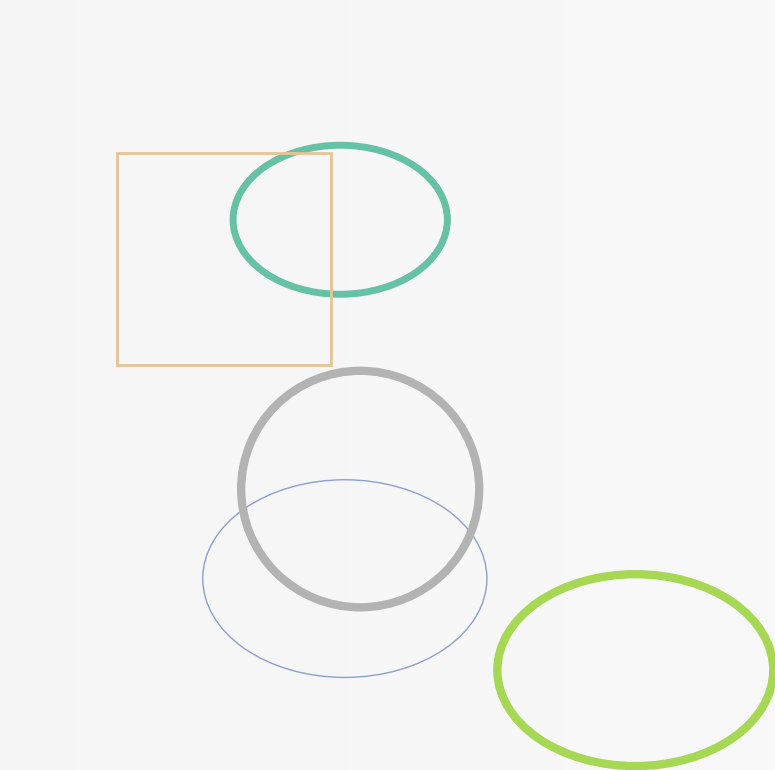[{"shape": "oval", "thickness": 2.5, "radius": 0.69, "center": [0.439, 0.715]}, {"shape": "oval", "thickness": 0.5, "radius": 0.92, "center": [0.445, 0.249]}, {"shape": "oval", "thickness": 3, "radius": 0.89, "center": [0.82, 0.13]}, {"shape": "square", "thickness": 1, "radius": 0.69, "center": [0.289, 0.664]}, {"shape": "circle", "thickness": 3, "radius": 0.77, "center": [0.465, 0.365]}]